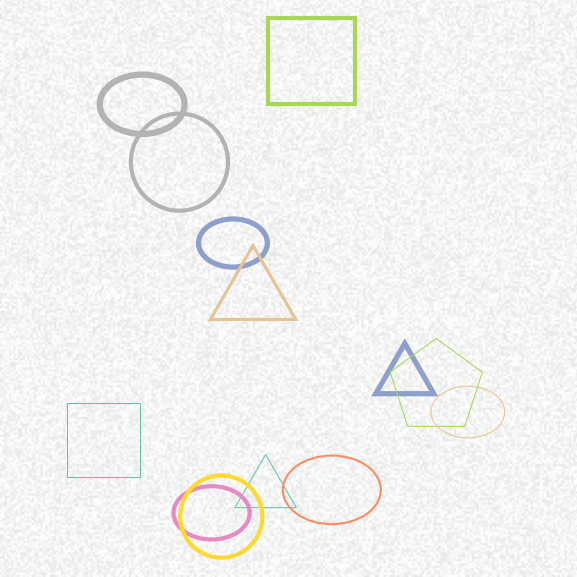[{"shape": "square", "thickness": 0.5, "radius": 0.32, "center": [0.179, 0.237]}, {"shape": "triangle", "thickness": 0.5, "radius": 0.31, "center": [0.46, 0.151]}, {"shape": "oval", "thickness": 1, "radius": 0.42, "center": [0.575, 0.151]}, {"shape": "oval", "thickness": 2.5, "radius": 0.3, "center": [0.403, 0.578]}, {"shape": "triangle", "thickness": 2.5, "radius": 0.29, "center": [0.701, 0.346]}, {"shape": "oval", "thickness": 2, "radius": 0.33, "center": [0.366, 0.111]}, {"shape": "square", "thickness": 2, "radius": 0.37, "center": [0.539, 0.894]}, {"shape": "pentagon", "thickness": 0.5, "radius": 0.42, "center": [0.755, 0.329]}, {"shape": "circle", "thickness": 2, "radius": 0.36, "center": [0.383, 0.105]}, {"shape": "oval", "thickness": 0.5, "radius": 0.32, "center": [0.81, 0.286]}, {"shape": "triangle", "thickness": 1.5, "radius": 0.43, "center": [0.438, 0.489]}, {"shape": "circle", "thickness": 2, "radius": 0.42, "center": [0.311, 0.718]}, {"shape": "oval", "thickness": 3, "radius": 0.37, "center": [0.246, 0.819]}]